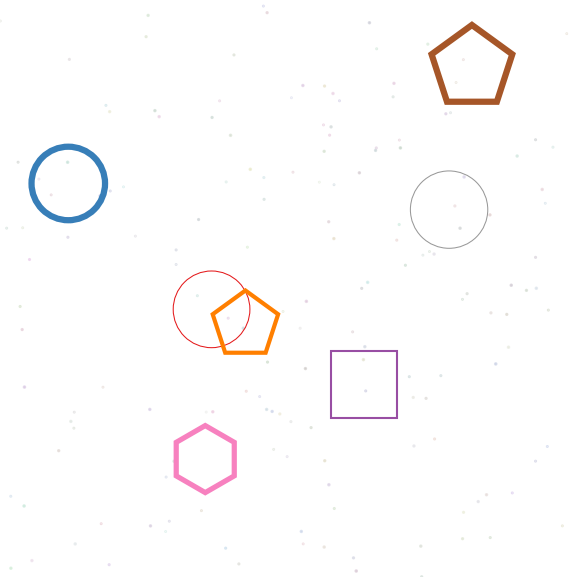[{"shape": "circle", "thickness": 0.5, "radius": 0.33, "center": [0.366, 0.463]}, {"shape": "circle", "thickness": 3, "radius": 0.32, "center": [0.118, 0.681]}, {"shape": "square", "thickness": 1, "radius": 0.29, "center": [0.631, 0.334]}, {"shape": "pentagon", "thickness": 2, "radius": 0.3, "center": [0.425, 0.437]}, {"shape": "pentagon", "thickness": 3, "radius": 0.37, "center": [0.817, 0.882]}, {"shape": "hexagon", "thickness": 2.5, "radius": 0.29, "center": [0.355, 0.204]}, {"shape": "circle", "thickness": 0.5, "radius": 0.33, "center": [0.778, 0.636]}]